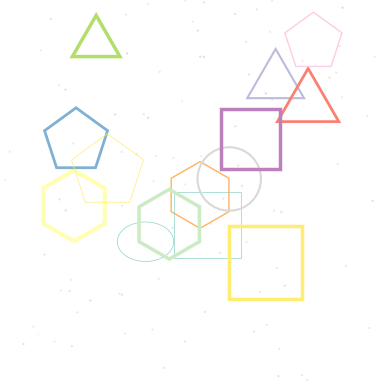[{"shape": "square", "thickness": 0.5, "radius": 0.43, "center": [0.539, 0.415]}, {"shape": "oval", "thickness": 0.5, "radius": 0.37, "center": [0.378, 0.372]}, {"shape": "hexagon", "thickness": 3, "radius": 0.46, "center": [0.192, 0.465]}, {"shape": "triangle", "thickness": 1.5, "radius": 0.43, "center": [0.716, 0.788]}, {"shape": "triangle", "thickness": 2, "radius": 0.46, "center": [0.8, 0.73]}, {"shape": "pentagon", "thickness": 2, "radius": 0.43, "center": [0.198, 0.634]}, {"shape": "hexagon", "thickness": 1, "radius": 0.43, "center": [0.52, 0.494]}, {"shape": "triangle", "thickness": 2.5, "radius": 0.36, "center": [0.25, 0.889]}, {"shape": "pentagon", "thickness": 1, "radius": 0.39, "center": [0.814, 0.89]}, {"shape": "circle", "thickness": 1.5, "radius": 0.41, "center": [0.595, 0.535]}, {"shape": "square", "thickness": 2.5, "radius": 0.39, "center": [0.651, 0.639]}, {"shape": "hexagon", "thickness": 2.5, "radius": 0.45, "center": [0.44, 0.418]}, {"shape": "square", "thickness": 2.5, "radius": 0.48, "center": [0.69, 0.318]}, {"shape": "pentagon", "thickness": 0.5, "radius": 0.49, "center": [0.279, 0.554]}]